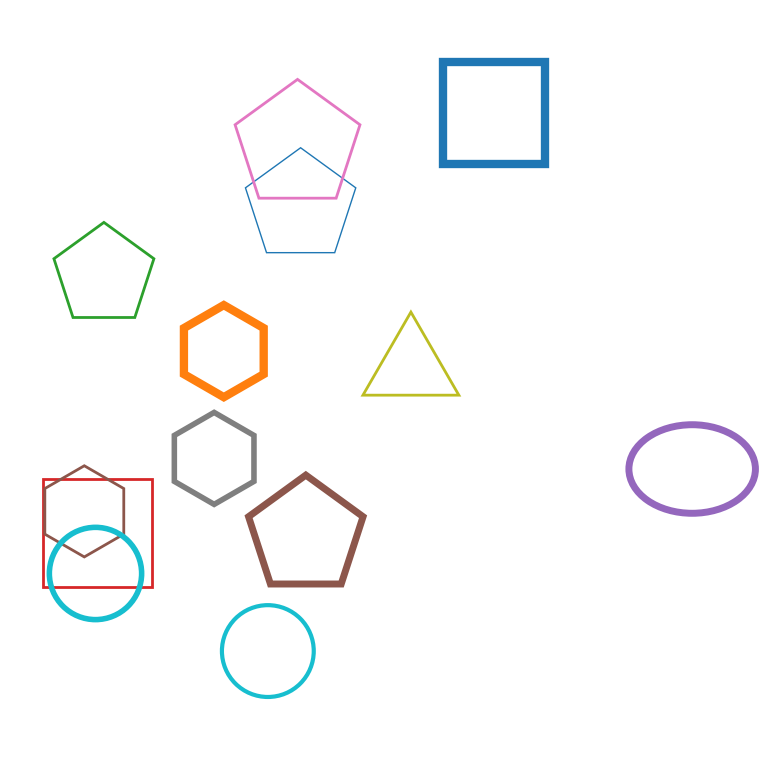[{"shape": "square", "thickness": 3, "radius": 0.33, "center": [0.642, 0.853]}, {"shape": "pentagon", "thickness": 0.5, "radius": 0.38, "center": [0.39, 0.733]}, {"shape": "hexagon", "thickness": 3, "radius": 0.3, "center": [0.291, 0.544]}, {"shape": "pentagon", "thickness": 1, "radius": 0.34, "center": [0.135, 0.643]}, {"shape": "square", "thickness": 1, "radius": 0.35, "center": [0.127, 0.308]}, {"shape": "oval", "thickness": 2.5, "radius": 0.41, "center": [0.899, 0.391]}, {"shape": "pentagon", "thickness": 2.5, "radius": 0.39, "center": [0.397, 0.305]}, {"shape": "hexagon", "thickness": 1, "radius": 0.3, "center": [0.109, 0.336]}, {"shape": "pentagon", "thickness": 1, "radius": 0.43, "center": [0.386, 0.812]}, {"shape": "hexagon", "thickness": 2, "radius": 0.3, "center": [0.278, 0.405]}, {"shape": "triangle", "thickness": 1, "radius": 0.36, "center": [0.534, 0.523]}, {"shape": "circle", "thickness": 2, "radius": 0.3, "center": [0.124, 0.255]}, {"shape": "circle", "thickness": 1.5, "radius": 0.3, "center": [0.348, 0.154]}]